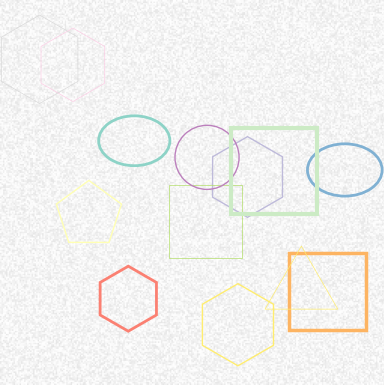[{"shape": "oval", "thickness": 2, "radius": 0.46, "center": [0.349, 0.634]}, {"shape": "pentagon", "thickness": 1, "radius": 0.44, "center": [0.231, 0.442]}, {"shape": "hexagon", "thickness": 1, "radius": 0.52, "center": [0.643, 0.54]}, {"shape": "hexagon", "thickness": 2, "radius": 0.42, "center": [0.333, 0.224]}, {"shape": "oval", "thickness": 2, "radius": 0.49, "center": [0.896, 0.559]}, {"shape": "square", "thickness": 2.5, "radius": 0.5, "center": [0.85, 0.242]}, {"shape": "square", "thickness": 0.5, "radius": 0.47, "center": [0.534, 0.424]}, {"shape": "hexagon", "thickness": 0.5, "radius": 0.48, "center": [0.189, 0.832]}, {"shape": "hexagon", "thickness": 0.5, "radius": 0.57, "center": [0.103, 0.846]}, {"shape": "circle", "thickness": 1, "radius": 0.42, "center": [0.538, 0.591]}, {"shape": "square", "thickness": 3, "radius": 0.56, "center": [0.711, 0.557]}, {"shape": "hexagon", "thickness": 1, "radius": 0.53, "center": [0.618, 0.156]}, {"shape": "triangle", "thickness": 0.5, "radius": 0.55, "center": [0.783, 0.252]}]